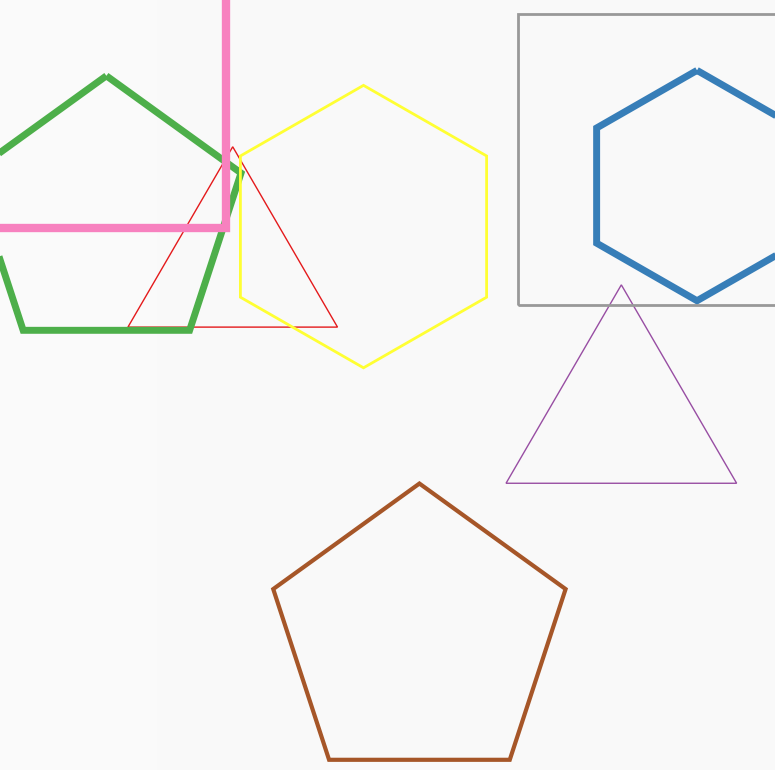[{"shape": "triangle", "thickness": 0.5, "radius": 0.78, "center": [0.3, 0.653]}, {"shape": "hexagon", "thickness": 2.5, "radius": 0.75, "center": [0.899, 0.759]}, {"shape": "pentagon", "thickness": 2.5, "radius": 0.91, "center": [0.137, 0.719]}, {"shape": "triangle", "thickness": 0.5, "radius": 0.86, "center": [0.802, 0.458]}, {"shape": "hexagon", "thickness": 1, "radius": 0.92, "center": [0.469, 0.706]}, {"shape": "pentagon", "thickness": 1.5, "radius": 0.99, "center": [0.541, 0.174]}, {"shape": "square", "thickness": 3, "radius": 0.78, "center": [0.136, 0.86]}, {"shape": "square", "thickness": 1, "radius": 0.94, "center": [0.857, 0.793]}]